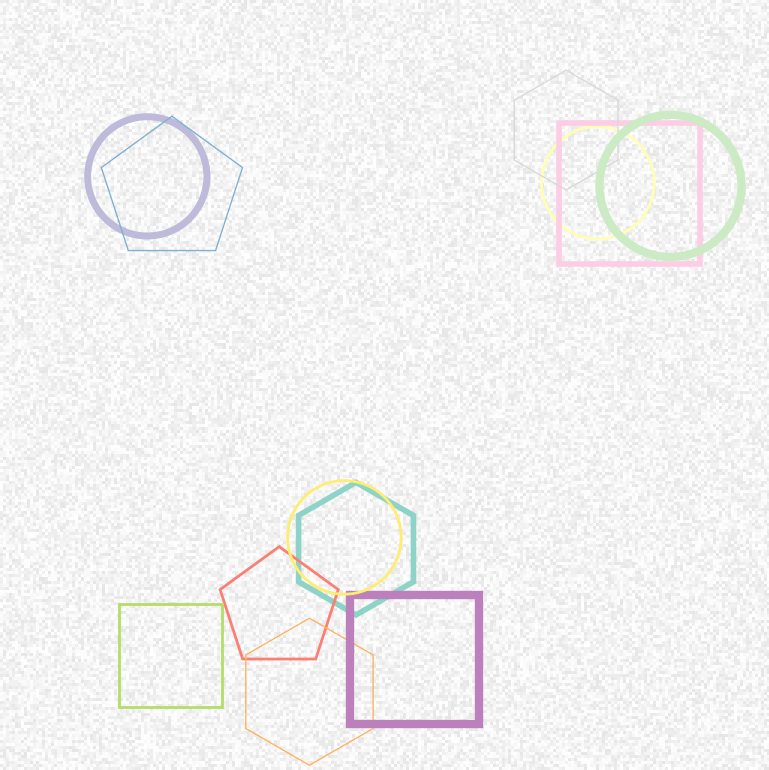[{"shape": "hexagon", "thickness": 2, "radius": 0.43, "center": [0.462, 0.287]}, {"shape": "circle", "thickness": 1, "radius": 0.37, "center": [0.776, 0.763]}, {"shape": "circle", "thickness": 2.5, "radius": 0.39, "center": [0.191, 0.771]}, {"shape": "pentagon", "thickness": 1, "radius": 0.4, "center": [0.363, 0.209]}, {"shape": "pentagon", "thickness": 0.5, "radius": 0.48, "center": [0.223, 0.753]}, {"shape": "hexagon", "thickness": 0.5, "radius": 0.48, "center": [0.402, 0.102]}, {"shape": "square", "thickness": 1, "radius": 0.33, "center": [0.222, 0.149]}, {"shape": "square", "thickness": 2, "radius": 0.46, "center": [0.818, 0.748]}, {"shape": "hexagon", "thickness": 0.5, "radius": 0.39, "center": [0.735, 0.831]}, {"shape": "square", "thickness": 3, "radius": 0.42, "center": [0.538, 0.144]}, {"shape": "circle", "thickness": 3, "radius": 0.46, "center": [0.871, 0.759]}, {"shape": "circle", "thickness": 1, "radius": 0.37, "center": [0.447, 0.302]}]